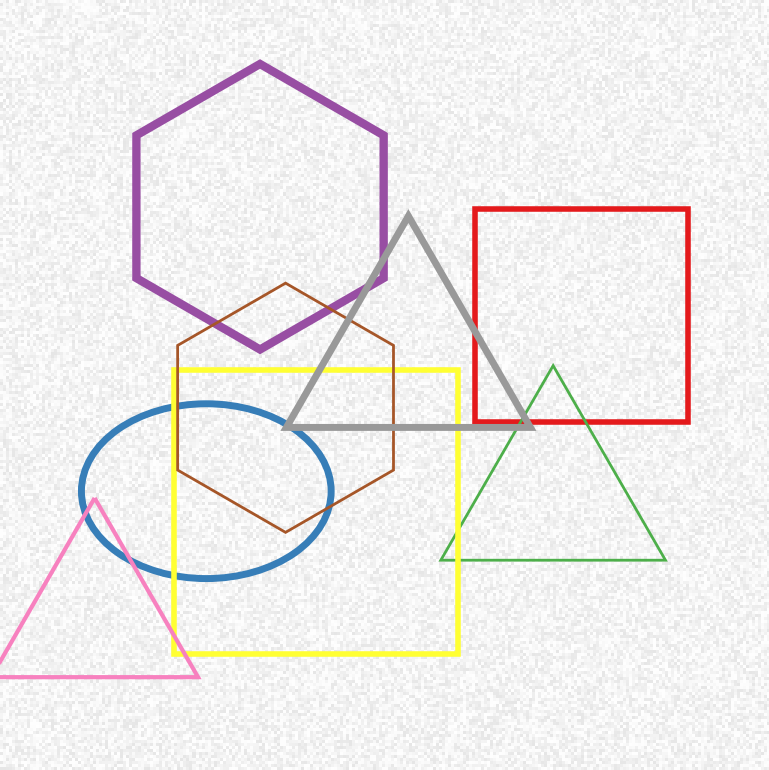[{"shape": "square", "thickness": 2, "radius": 0.69, "center": [0.755, 0.59]}, {"shape": "oval", "thickness": 2.5, "radius": 0.81, "center": [0.268, 0.362]}, {"shape": "triangle", "thickness": 1, "radius": 0.84, "center": [0.718, 0.357]}, {"shape": "hexagon", "thickness": 3, "radius": 0.93, "center": [0.338, 0.732]}, {"shape": "square", "thickness": 2, "radius": 0.92, "center": [0.41, 0.335]}, {"shape": "hexagon", "thickness": 1, "radius": 0.81, "center": [0.371, 0.47]}, {"shape": "triangle", "thickness": 1.5, "radius": 0.78, "center": [0.123, 0.198]}, {"shape": "triangle", "thickness": 2.5, "radius": 0.91, "center": [0.53, 0.536]}]